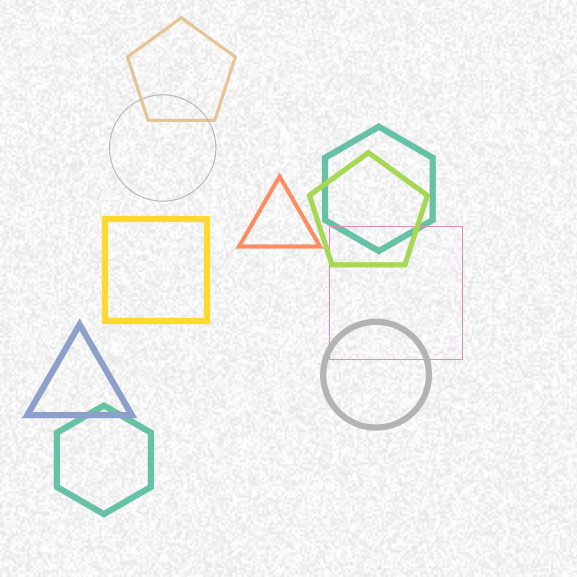[{"shape": "hexagon", "thickness": 3, "radius": 0.54, "center": [0.656, 0.672]}, {"shape": "hexagon", "thickness": 3, "radius": 0.47, "center": [0.18, 0.203]}, {"shape": "triangle", "thickness": 2, "radius": 0.4, "center": [0.484, 0.613]}, {"shape": "triangle", "thickness": 3, "radius": 0.52, "center": [0.138, 0.333]}, {"shape": "square", "thickness": 0.5, "radius": 0.58, "center": [0.685, 0.492]}, {"shape": "pentagon", "thickness": 2.5, "radius": 0.54, "center": [0.638, 0.627]}, {"shape": "square", "thickness": 3, "radius": 0.44, "center": [0.271, 0.532]}, {"shape": "pentagon", "thickness": 1.5, "radius": 0.49, "center": [0.314, 0.87]}, {"shape": "circle", "thickness": 0.5, "radius": 0.46, "center": [0.282, 0.743]}, {"shape": "circle", "thickness": 3, "radius": 0.46, "center": [0.651, 0.35]}]